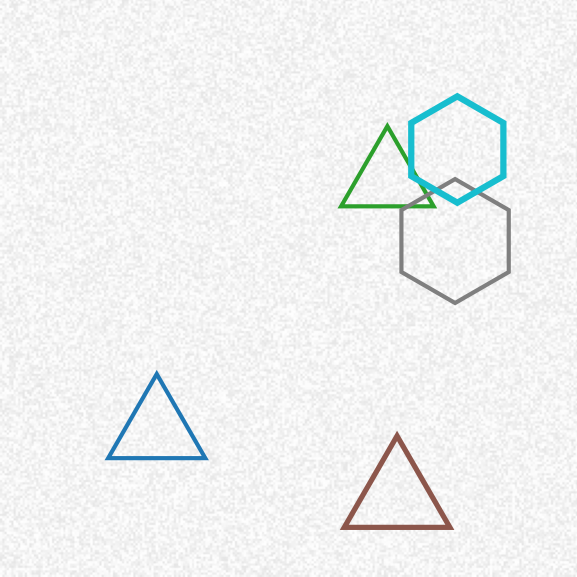[{"shape": "triangle", "thickness": 2, "radius": 0.49, "center": [0.271, 0.254]}, {"shape": "triangle", "thickness": 2, "radius": 0.46, "center": [0.671, 0.688]}, {"shape": "triangle", "thickness": 2.5, "radius": 0.53, "center": [0.688, 0.139]}, {"shape": "hexagon", "thickness": 2, "radius": 0.54, "center": [0.788, 0.582]}, {"shape": "hexagon", "thickness": 3, "radius": 0.46, "center": [0.792, 0.74]}]